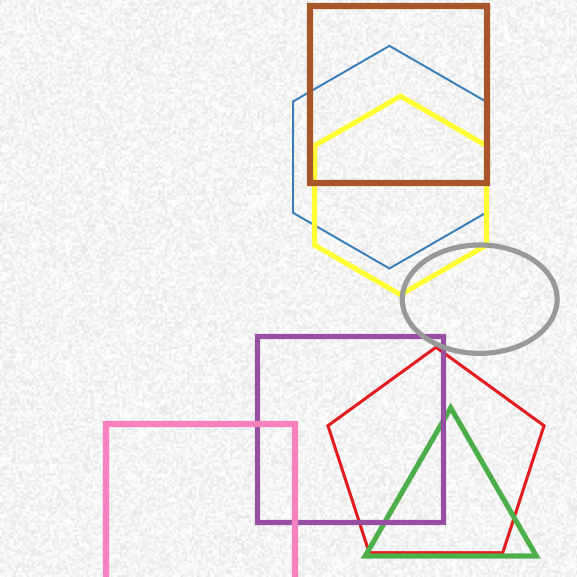[{"shape": "pentagon", "thickness": 1.5, "radius": 0.98, "center": [0.755, 0.201]}, {"shape": "hexagon", "thickness": 1, "radius": 0.96, "center": [0.674, 0.727]}, {"shape": "triangle", "thickness": 2.5, "radius": 0.86, "center": [0.781, 0.122]}, {"shape": "square", "thickness": 2.5, "radius": 0.81, "center": [0.606, 0.257]}, {"shape": "hexagon", "thickness": 2.5, "radius": 0.86, "center": [0.694, 0.661]}, {"shape": "square", "thickness": 3, "radius": 0.77, "center": [0.691, 0.835]}, {"shape": "square", "thickness": 3, "radius": 0.82, "center": [0.347, 0.102]}, {"shape": "oval", "thickness": 2.5, "radius": 0.67, "center": [0.831, 0.481]}]